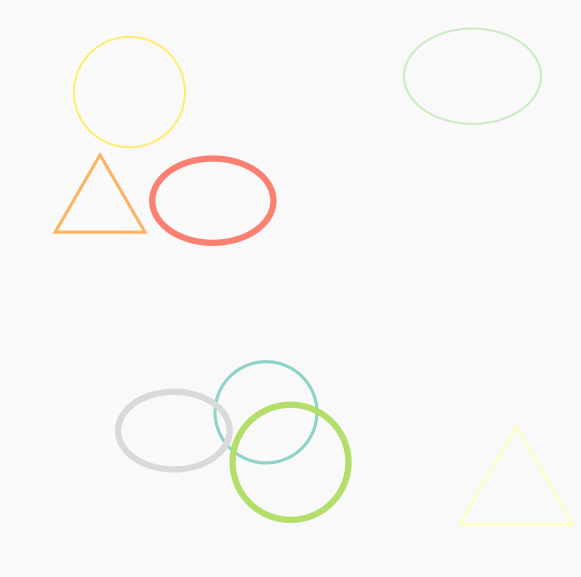[{"shape": "circle", "thickness": 1.5, "radius": 0.44, "center": [0.458, 0.285]}, {"shape": "triangle", "thickness": 1, "radius": 0.56, "center": [0.888, 0.148]}, {"shape": "oval", "thickness": 3, "radius": 0.52, "center": [0.366, 0.652]}, {"shape": "triangle", "thickness": 1.5, "radius": 0.45, "center": [0.172, 0.642]}, {"shape": "circle", "thickness": 3, "radius": 0.5, "center": [0.5, 0.199]}, {"shape": "oval", "thickness": 3, "radius": 0.48, "center": [0.299, 0.253]}, {"shape": "oval", "thickness": 1, "radius": 0.59, "center": [0.813, 0.867]}, {"shape": "circle", "thickness": 1, "radius": 0.48, "center": [0.223, 0.84]}]